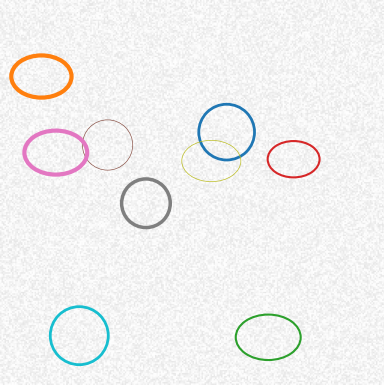[{"shape": "circle", "thickness": 2, "radius": 0.36, "center": [0.589, 0.657]}, {"shape": "oval", "thickness": 3, "radius": 0.39, "center": [0.108, 0.801]}, {"shape": "oval", "thickness": 1.5, "radius": 0.42, "center": [0.697, 0.124]}, {"shape": "oval", "thickness": 1.5, "radius": 0.34, "center": [0.763, 0.586]}, {"shape": "circle", "thickness": 0.5, "radius": 0.33, "center": [0.279, 0.623]}, {"shape": "oval", "thickness": 3, "radius": 0.41, "center": [0.145, 0.604]}, {"shape": "circle", "thickness": 2.5, "radius": 0.32, "center": [0.379, 0.472]}, {"shape": "oval", "thickness": 0.5, "radius": 0.38, "center": [0.549, 0.582]}, {"shape": "circle", "thickness": 2, "radius": 0.38, "center": [0.206, 0.128]}]